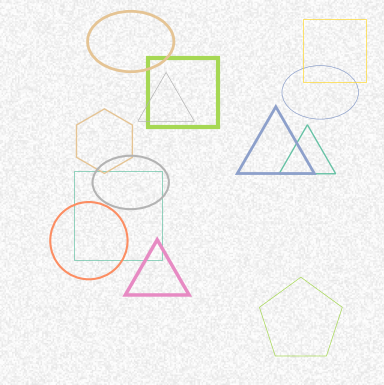[{"shape": "square", "thickness": 0.5, "radius": 0.57, "center": [0.306, 0.44]}, {"shape": "triangle", "thickness": 1, "radius": 0.42, "center": [0.798, 0.591]}, {"shape": "circle", "thickness": 1.5, "radius": 0.5, "center": [0.231, 0.375]}, {"shape": "oval", "thickness": 0.5, "radius": 0.5, "center": [0.832, 0.76]}, {"shape": "triangle", "thickness": 2, "radius": 0.58, "center": [0.716, 0.607]}, {"shape": "triangle", "thickness": 2.5, "radius": 0.48, "center": [0.408, 0.282]}, {"shape": "pentagon", "thickness": 0.5, "radius": 0.57, "center": [0.781, 0.167]}, {"shape": "square", "thickness": 3, "radius": 0.45, "center": [0.476, 0.759]}, {"shape": "square", "thickness": 0.5, "radius": 0.41, "center": [0.868, 0.868]}, {"shape": "hexagon", "thickness": 1, "radius": 0.42, "center": [0.271, 0.633]}, {"shape": "oval", "thickness": 2, "radius": 0.56, "center": [0.34, 0.892]}, {"shape": "oval", "thickness": 1.5, "radius": 0.5, "center": [0.34, 0.526]}, {"shape": "triangle", "thickness": 0.5, "radius": 0.42, "center": [0.431, 0.727]}]